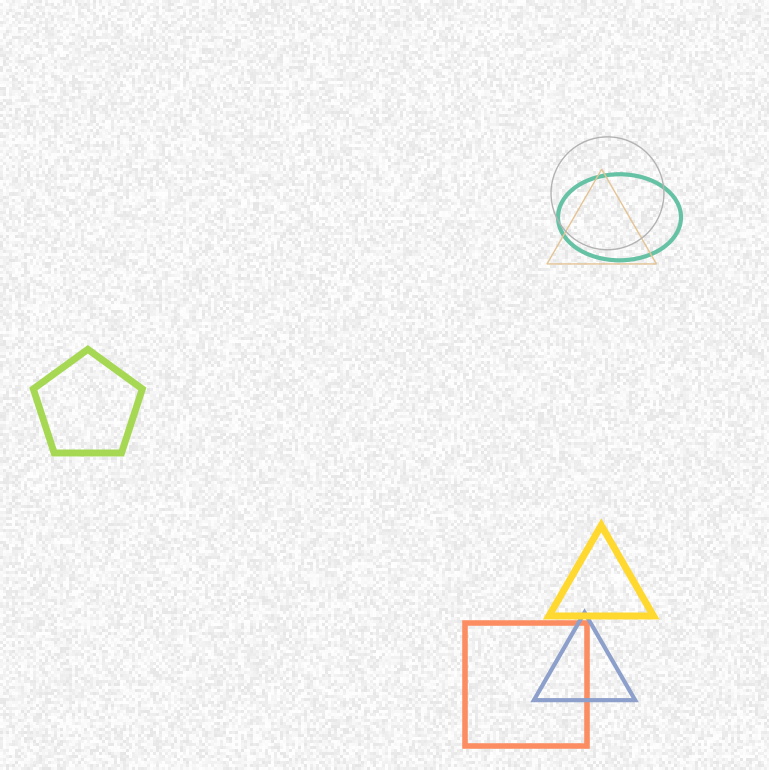[{"shape": "oval", "thickness": 1.5, "radius": 0.4, "center": [0.805, 0.718]}, {"shape": "square", "thickness": 2, "radius": 0.4, "center": [0.683, 0.111]}, {"shape": "triangle", "thickness": 1.5, "radius": 0.38, "center": [0.759, 0.129]}, {"shape": "pentagon", "thickness": 2.5, "radius": 0.37, "center": [0.114, 0.472]}, {"shape": "triangle", "thickness": 2.5, "radius": 0.39, "center": [0.781, 0.239]}, {"shape": "triangle", "thickness": 0.5, "radius": 0.41, "center": [0.781, 0.698]}, {"shape": "circle", "thickness": 0.5, "radius": 0.37, "center": [0.789, 0.749]}]